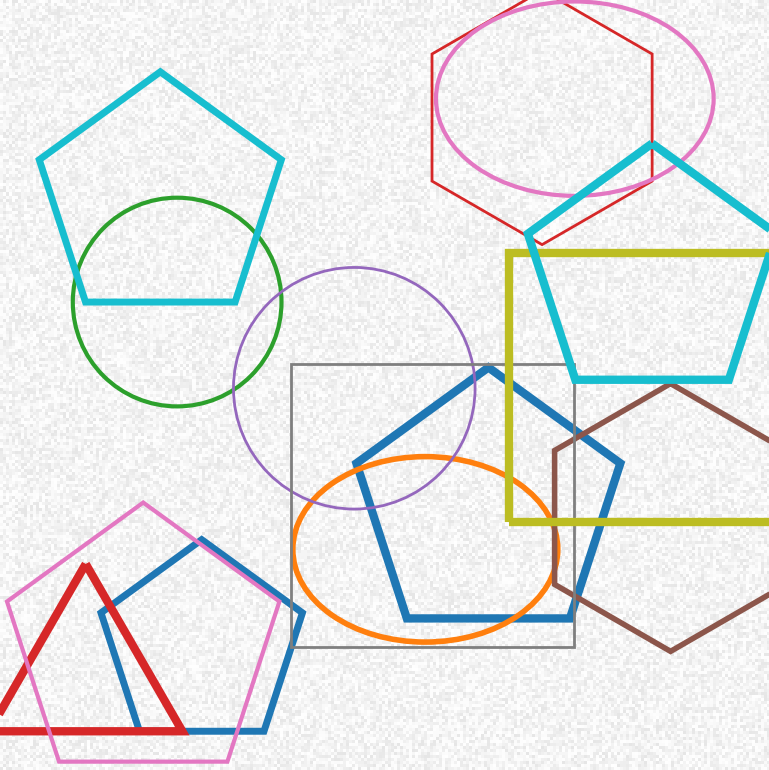[{"shape": "pentagon", "thickness": 2.5, "radius": 0.69, "center": [0.262, 0.162]}, {"shape": "pentagon", "thickness": 3, "radius": 0.9, "center": [0.634, 0.343]}, {"shape": "oval", "thickness": 2, "radius": 0.86, "center": [0.552, 0.287]}, {"shape": "circle", "thickness": 1.5, "radius": 0.68, "center": [0.23, 0.608]}, {"shape": "hexagon", "thickness": 1, "radius": 0.83, "center": [0.704, 0.847]}, {"shape": "triangle", "thickness": 3, "radius": 0.72, "center": [0.111, 0.123]}, {"shape": "circle", "thickness": 1, "radius": 0.78, "center": [0.46, 0.496]}, {"shape": "hexagon", "thickness": 2, "radius": 0.87, "center": [0.871, 0.328]}, {"shape": "pentagon", "thickness": 1.5, "radius": 0.93, "center": [0.186, 0.161]}, {"shape": "oval", "thickness": 1.5, "radius": 0.9, "center": [0.747, 0.872]}, {"shape": "square", "thickness": 1, "radius": 0.92, "center": [0.562, 0.344]}, {"shape": "square", "thickness": 3, "radius": 0.87, "center": [0.836, 0.497]}, {"shape": "pentagon", "thickness": 3, "radius": 0.85, "center": [0.847, 0.644]}, {"shape": "pentagon", "thickness": 2.5, "radius": 0.83, "center": [0.208, 0.741]}]